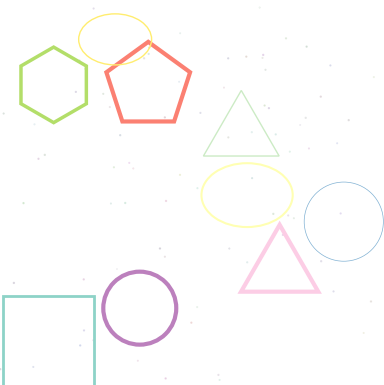[{"shape": "square", "thickness": 2, "radius": 0.6, "center": [0.126, 0.113]}, {"shape": "oval", "thickness": 1.5, "radius": 0.59, "center": [0.642, 0.493]}, {"shape": "pentagon", "thickness": 3, "radius": 0.57, "center": [0.385, 0.777]}, {"shape": "circle", "thickness": 0.5, "radius": 0.51, "center": [0.893, 0.424]}, {"shape": "hexagon", "thickness": 2.5, "radius": 0.49, "center": [0.139, 0.78]}, {"shape": "triangle", "thickness": 3, "radius": 0.58, "center": [0.726, 0.3]}, {"shape": "circle", "thickness": 3, "radius": 0.47, "center": [0.363, 0.2]}, {"shape": "triangle", "thickness": 1, "radius": 0.57, "center": [0.627, 0.652]}, {"shape": "oval", "thickness": 1, "radius": 0.47, "center": [0.299, 0.898]}]